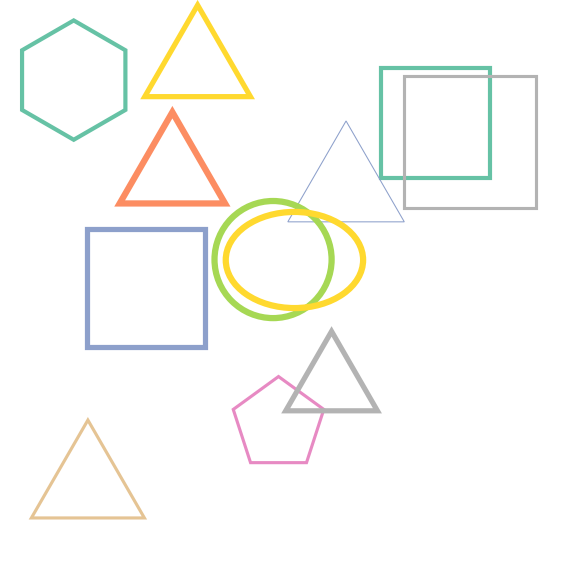[{"shape": "hexagon", "thickness": 2, "radius": 0.52, "center": [0.128, 0.86]}, {"shape": "square", "thickness": 2, "radius": 0.47, "center": [0.755, 0.786]}, {"shape": "triangle", "thickness": 3, "radius": 0.53, "center": [0.298, 0.7]}, {"shape": "square", "thickness": 2.5, "radius": 0.51, "center": [0.253, 0.501]}, {"shape": "triangle", "thickness": 0.5, "radius": 0.58, "center": [0.599, 0.673]}, {"shape": "pentagon", "thickness": 1.5, "radius": 0.41, "center": [0.482, 0.265]}, {"shape": "circle", "thickness": 3, "radius": 0.51, "center": [0.473, 0.55]}, {"shape": "triangle", "thickness": 2.5, "radius": 0.53, "center": [0.342, 0.885]}, {"shape": "oval", "thickness": 3, "radius": 0.59, "center": [0.51, 0.549]}, {"shape": "triangle", "thickness": 1.5, "radius": 0.56, "center": [0.152, 0.159]}, {"shape": "triangle", "thickness": 2.5, "radius": 0.46, "center": [0.574, 0.334]}, {"shape": "square", "thickness": 1.5, "radius": 0.57, "center": [0.814, 0.753]}]